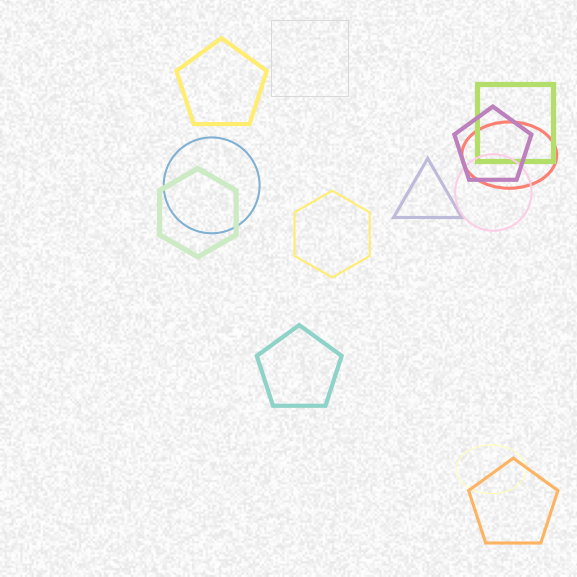[{"shape": "pentagon", "thickness": 2, "radius": 0.39, "center": [0.518, 0.359]}, {"shape": "oval", "thickness": 0.5, "radius": 0.3, "center": [0.851, 0.187]}, {"shape": "triangle", "thickness": 1.5, "radius": 0.34, "center": [0.741, 0.657]}, {"shape": "oval", "thickness": 1.5, "radius": 0.41, "center": [0.882, 0.731]}, {"shape": "circle", "thickness": 1, "radius": 0.41, "center": [0.367, 0.678]}, {"shape": "pentagon", "thickness": 1.5, "radius": 0.41, "center": [0.889, 0.125]}, {"shape": "square", "thickness": 2.5, "radius": 0.33, "center": [0.892, 0.787]}, {"shape": "circle", "thickness": 1, "radius": 0.33, "center": [0.854, 0.666]}, {"shape": "square", "thickness": 0.5, "radius": 0.33, "center": [0.536, 0.898]}, {"shape": "pentagon", "thickness": 2, "radius": 0.35, "center": [0.853, 0.745]}, {"shape": "hexagon", "thickness": 2.5, "radius": 0.38, "center": [0.343, 0.631]}, {"shape": "hexagon", "thickness": 1, "radius": 0.38, "center": [0.575, 0.594]}, {"shape": "pentagon", "thickness": 2, "radius": 0.41, "center": [0.384, 0.851]}]